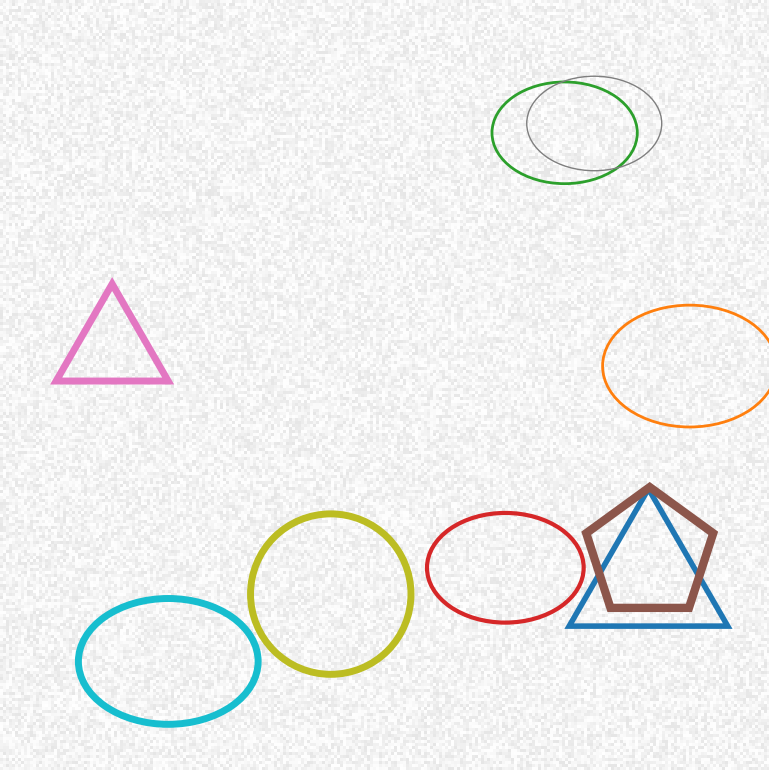[{"shape": "triangle", "thickness": 2, "radius": 0.59, "center": [0.842, 0.246]}, {"shape": "oval", "thickness": 1, "radius": 0.57, "center": [0.896, 0.525]}, {"shape": "oval", "thickness": 1, "radius": 0.47, "center": [0.733, 0.828]}, {"shape": "oval", "thickness": 1.5, "radius": 0.51, "center": [0.656, 0.263]}, {"shape": "pentagon", "thickness": 3, "radius": 0.43, "center": [0.844, 0.281]}, {"shape": "triangle", "thickness": 2.5, "radius": 0.42, "center": [0.146, 0.547]}, {"shape": "oval", "thickness": 0.5, "radius": 0.44, "center": [0.772, 0.84]}, {"shape": "circle", "thickness": 2.5, "radius": 0.52, "center": [0.43, 0.228]}, {"shape": "oval", "thickness": 2.5, "radius": 0.58, "center": [0.219, 0.141]}]